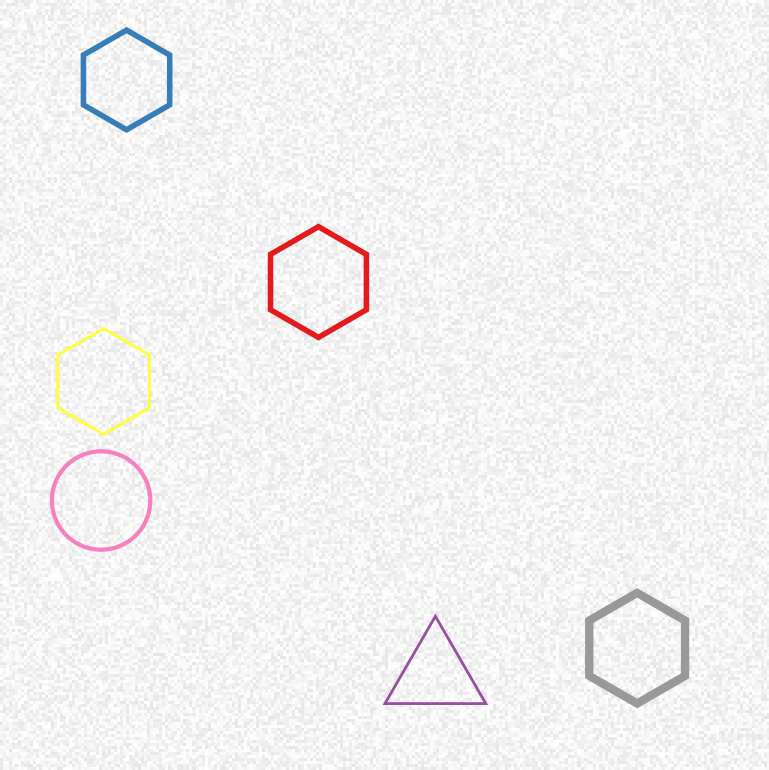[{"shape": "hexagon", "thickness": 2, "radius": 0.36, "center": [0.414, 0.634]}, {"shape": "hexagon", "thickness": 2, "radius": 0.32, "center": [0.164, 0.896]}, {"shape": "triangle", "thickness": 1, "radius": 0.38, "center": [0.565, 0.124]}, {"shape": "hexagon", "thickness": 1, "radius": 0.34, "center": [0.135, 0.505]}, {"shape": "circle", "thickness": 1.5, "radius": 0.32, "center": [0.131, 0.35]}, {"shape": "hexagon", "thickness": 3, "radius": 0.36, "center": [0.827, 0.158]}]